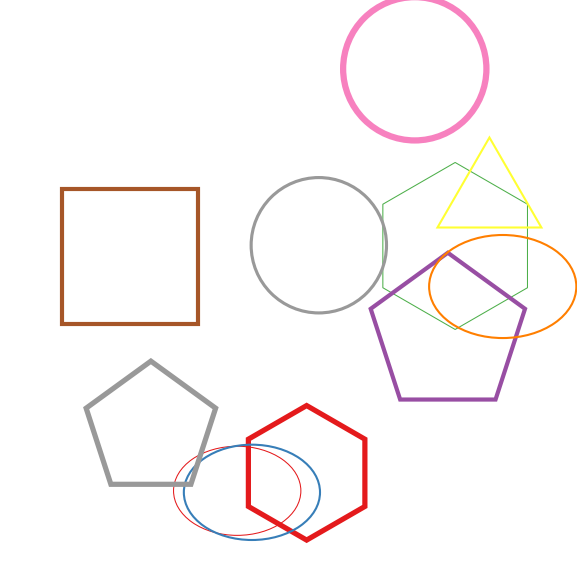[{"shape": "oval", "thickness": 0.5, "radius": 0.55, "center": [0.411, 0.149]}, {"shape": "hexagon", "thickness": 2.5, "radius": 0.58, "center": [0.531, 0.18]}, {"shape": "oval", "thickness": 1, "radius": 0.59, "center": [0.436, 0.147]}, {"shape": "hexagon", "thickness": 0.5, "radius": 0.72, "center": [0.788, 0.573]}, {"shape": "pentagon", "thickness": 2, "radius": 0.7, "center": [0.776, 0.421]}, {"shape": "oval", "thickness": 1, "radius": 0.64, "center": [0.871, 0.503]}, {"shape": "triangle", "thickness": 1, "radius": 0.52, "center": [0.848, 0.657]}, {"shape": "square", "thickness": 2, "radius": 0.59, "center": [0.225, 0.555]}, {"shape": "circle", "thickness": 3, "radius": 0.62, "center": [0.718, 0.88]}, {"shape": "circle", "thickness": 1.5, "radius": 0.59, "center": [0.552, 0.574]}, {"shape": "pentagon", "thickness": 2.5, "radius": 0.59, "center": [0.261, 0.256]}]